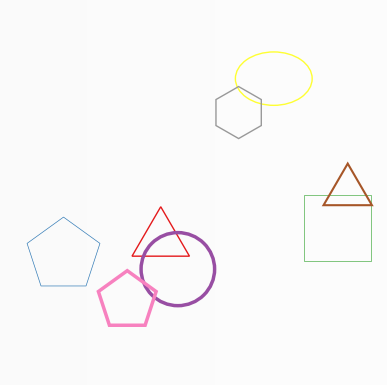[{"shape": "triangle", "thickness": 1, "radius": 0.43, "center": [0.415, 0.377]}, {"shape": "pentagon", "thickness": 0.5, "radius": 0.49, "center": [0.164, 0.337]}, {"shape": "square", "thickness": 0.5, "radius": 0.43, "center": [0.871, 0.408]}, {"shape": "circle", "thickness": 2.5, "radius": 0.47, "center": [0.459, 0.301]}, {"shape": "oval", "thickness": 1, "radius": 0.5, "center": [0.707, 0.796]}, {"shape": "triangle", "thickness": 1.5, "radius": 0.36, "center": [0.897, 0.503]}, {"shape": "pentagon", "thickness": 2.5, "radius": 0.39, "center": [0.328, 0.219]}, {"shape": "hexagon", "thickness": 1, "radius": 0.34, "center": [0.616, 0.708]}]